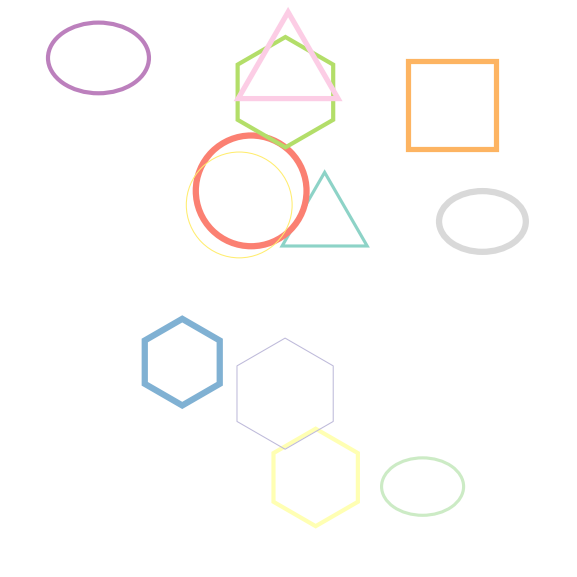[{"shape": "triangle", "thickness": 1.5, "radius": 0.43, "center": [0.562, 0.616]}, {"shape": "hexagon", "thickness": 2, "radius": 0.42, "center": [0.547, 0.172]}, {"shape": "hexagon", "thickness": 0.5, "radius": 0.48, "center": [0.494, 0.317]}, {"shape": "circle", "thickness": 3, "radius": 0.48, "center": [0.435, 0.669]}, {"shape": "hexagon", "thickness": 3, "radius": 0.37, "center": [0.316, 0.372]}, {"shape": "square", "thickness": 2.5, "radius": 0.38, "center": [0.783, 0.817]}, {"shape": "hexagon", "thickness": 2, "radius": 0.48, "center": [0.494, 0.839]}, {"shape": "triangle", "thickness": 2.5, "radius": 0.5, "center": [0.499, 0.878]}, {"shape": "oval", "thickness": 3, "radius": 0.38, "center": [0.835, 0.616]}, {"shape": "oval", "thickness": 2, "radius": 0.44, "center": [0.171, 0.899]}, {"shape": "oval", "thickness": 1.5, "radius": 0.36, "center": [0.732, 0.157]}, {"shape": "circle", "thickness": 0.5, "radius": 0.46, "center": [0.414, 0.644]}]